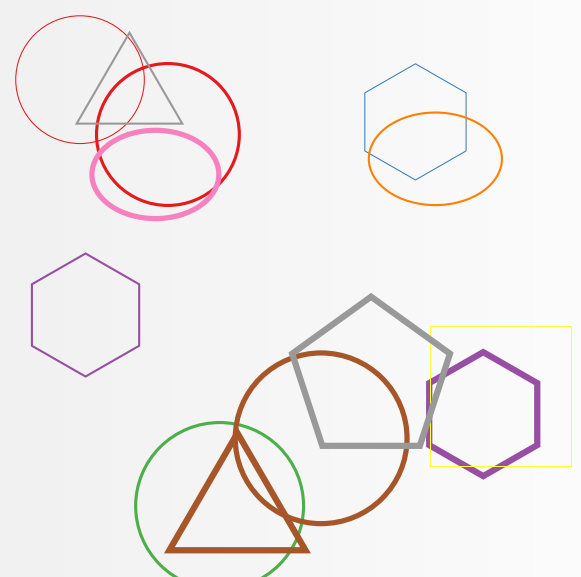[{"shape": "circle", "thickness": 1.5, "radius": 0.61, "center": [0.289, 0.766]}, {"shape": "circle", "thickness": 0.5, "radius": 0.55, "center": [0.138, 0.861]}, {"shape": "hexagon", "thickness": 0.5, "radius": 0.5, "center": [0.715, 0.788]}, {"shape": "circle", "thickness": 1.5, "radius": 0.72, "center": [0.378, 0.123]}, {"shape": "hexagon", "thickness": 1, "radius": 0.53, "center": [0.147, 0.454]}, {"shape": "hexagon", "thickness": 3, "radius": 0.54, "center": [0.831, 0.282]}, {"shape": "oval", "thickness": 1, "radius": 0.57, "center": [0.749, 0.724]}, {"shape": "square", "thickness": 0.5, "radius": 0.61, "center": [0.86, 0.313]}, {"shape": "circle", "thickness": 2.5, "radius": 0.74, "center": [0.552, 0.24]}, {"shape": "triangle", "thickness": 3, "radius": 0.68, "center": [0.408, 0.114]}, {"shape": "oval", "thickness": 2.5, "radius": 0.55, "center": [0.267, 0.697]}, {"shape": "triangle", "thickness": 1, "radius": 0.52, "center": [0.223, 0.838]}, {"shape": "pentagon", "thickness": 3, "radius": 0.71, "center": [0.638, 0.343]}]